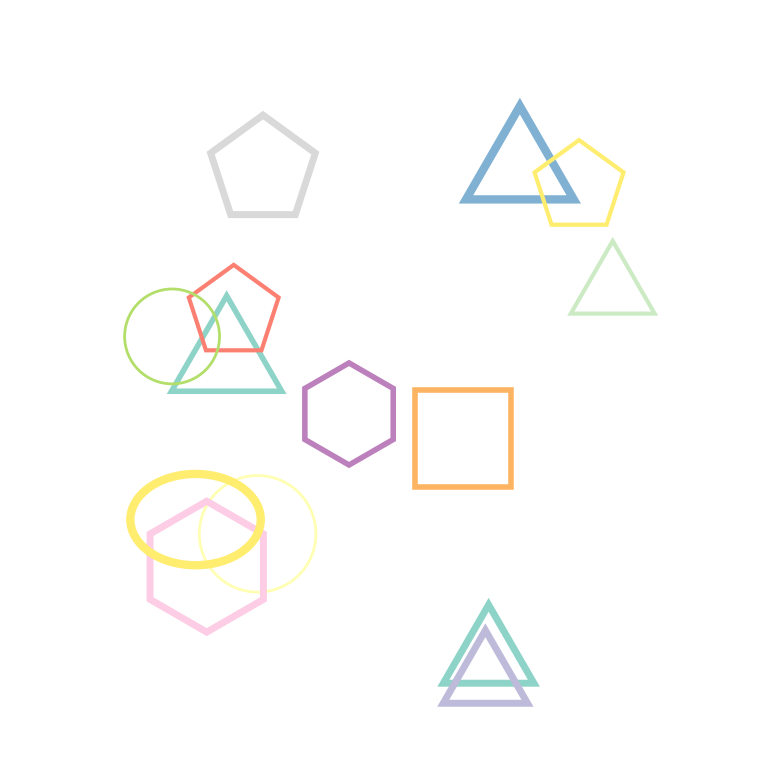[{"shape": "triangle", "thickness": 2, "radius": 0.41, "center": [0.294, 0.533]}, {"shape": "triangle", "thickness": 2.5, "radius": 0.34, "center": [0.635, 0.147]}, {"shape": "circle", "thickness": 1, "radius": 0.38, "center": [0.335, 0.307]}, {"shape": "triangle", "thickness": 2.5, "radius": 0.32, "center": [0.63, 0.118]}, {"shape": "pentagon", "thickness": 1.5, "radius": 0.31, "center": [0.304, 0.595]}, {"shape": "triangle", "thickness": 3, "radius": 0.4, "center": [0.675, 0.781]}, {"shape": "square", "thickness": 2, "radius": 0.31, "center": [0.602, 0.431]}, {"shape": "circle", "thickness": 1, "radius": 0.31, "center": [0.223, 0.563]}, {"shape": "hexagon", "thickness": 2.5, "radius": 0.42, "center": [0.268, 0.264]}, {"shape": "pentagon", "thickness": 2.5, "radius": 0.36, "center": [0.342, 0.779]}, {"shape": "hexagon", "thickness": 2, "radius": 0.33, "center": [0.453, 0.462]}, {"shape": "triangle", "thickness": 1.5, "radius": 0.31, "center": [0.796, 0.624]}, {"shape": "oval", "thickness": 3, "radius": 0.42, "center": [0.254, 0.325]}, {"shape": "pentagon", "thickness": 1.5, "radius": 0.3, "center": [0.752, 0.757]}]